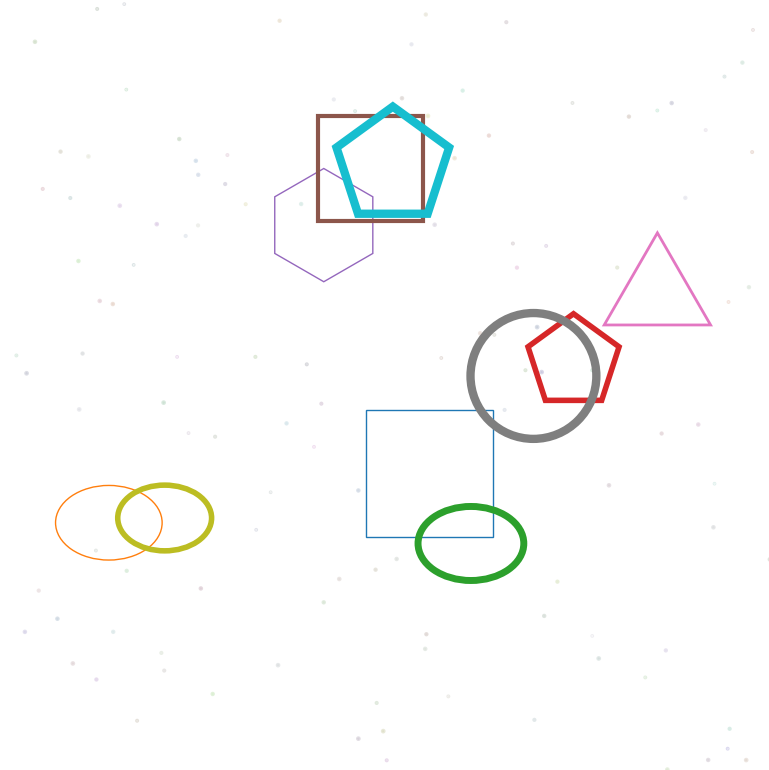[{"shape": "square", "thickness": 0.5, "radius": 0.41, "center": [0.558, 0.385]}, {"shape": "oval", "thickness": 0.5, "radius": 0.35, "center": [0.141, 0.321]}, {"shape": "oval", "thickness": 2.5, "radius": 0.34, "center": [0.612, 0.294]}, {"shape": "pentagon", "thickness": 2, "radius": 0.31, "center": [0.745, 0.53]}, {"shape": "hexagon", "thickness": 0.5, "radius": 0.37, "center": [0.42, 0.708]}, {"shape": "square", "thickness": 1.5, "radius": 0.34, "center": [0.481, 0.781]}, {"shape": "triangle", "thickness": 1, "radius": 0.4, "center": [0.854, 0.618]}, {"shape": "circle", "thickness": 3, "radius": 0.41, "center": [0.693, 0.512]}, {"shape": "oval", "thickness": 2, "radius": 0.3, "center": [0.214, 0.327]}, {"shape": "pentagon", "thickness": 3, "radius": 0.38, "center": [0.51, 0.785]}]